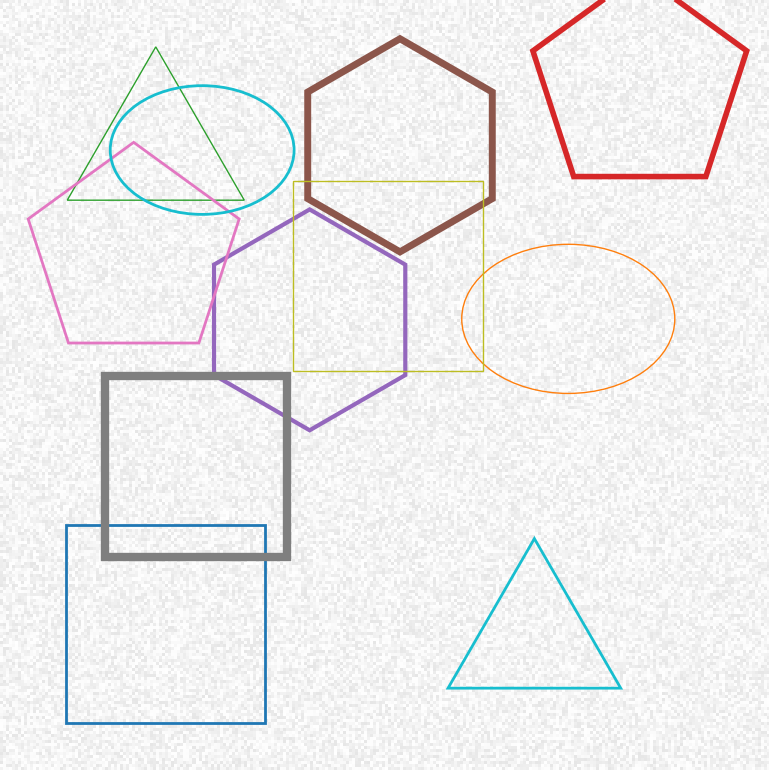[{"shape": "square", "thickness": 1, "radius": 0.65, "center": [0.215, 0.19]}, {"shape": "oval", "thickness": 0.5, "radius": 0.69, "center": [0.738, 0.586]}, {"shape": "triangle", "thickness": 0.5, "radius": 0.66, "center": [0.202, 0.806]}, {"shape": "pentagon", "thickness": 2, "radius": 0.73, "center": [0.831, 0.889]}, {"shape": "hexagon", "thickness": 1.5, "radius": 0.72, "center": [0.402, 0.585]}, {"shape": "hexagon", "thickness": 2.5, "radius": 0.69, "center": [0.519, 0.811]}, {"shape": "pentagon", "thickness": 1, "radius": 0.72, "center": [0.174, 0.671]}, {"shape": "square", "thickness": 3, "radius": 0.59, "center": [0.254, 0.394]}, {"shape": "square", "thickness": 0.5, "radius": 0.62, "center": [0.504, 0.641]}, {"shape": "oval", "thickness": 1, "radius": 0.6, "center": [0.263, 0.805]}, {"shape": "triangle", "thickness": 1, "radius": 0.65, "center": [0.694, 0.171]}]